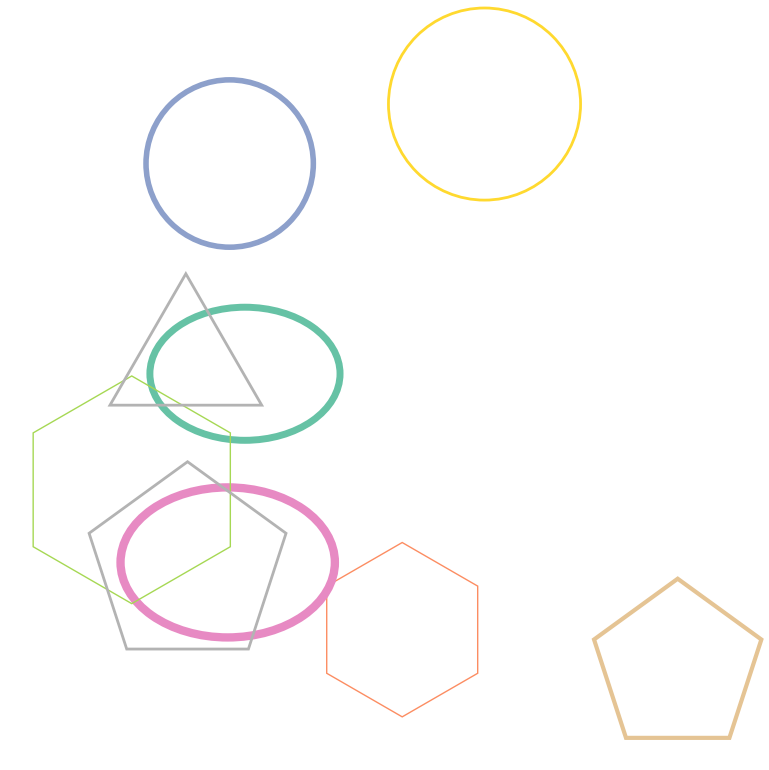[{"shape": "oval", "thickness": 2.5, "radius": 0.62, "center": [0.318, 0.515]}, {"shape": "hexagon", "thickness": 0.5, "radius": 0.57, "center": [0.522, 0.182]}, {"shape": "circle", "thickness": 2, "radius": 0.54, "center": [0.298, 0.788]}, {"shape": "oval", "thickness": 3, "radius": 0.7, "center": [0.296, 0.27]}, {"shape": "hexagon", "thickness": 0.5, "radius": 0.74, "center": [0.171, 0.364]}, {"shape": "circle", "thickness": 1, "radius": 0.62, "center": [0.629, 0.865]}, {"shape": "pentagon", "thickness": 1.5, "radius": 0.57, "center": [0.88, 0.134]}, {"shape": "triangle", "thickness": 1, "radius": 0.57, "center": [0.241, 0.531]}, {"shape": "pentagon", "thickness": 1, "radius": 0.67, "center": [0.244, 0.266]}]